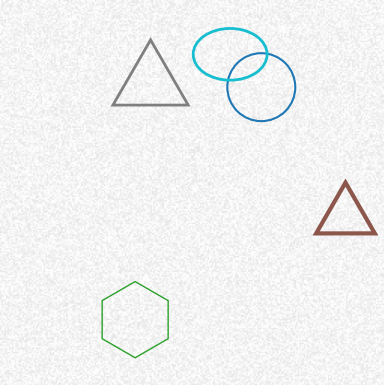[{"shape": "circle", "thickness": 1.5, "radius": 0.44, "center": [0.679, 0.774]}, {"shape": "hexagon", "thickness": 1, "radius": 0.49, "center": [0.351, 0.17]}, {"shape": "triangle", "thickness": 3, "radius": 0.44, "center": [0.897, 0.438]}, {"shape": "triangle", "thickness": 2, "radius": 0.56, "center": [0.391, 0.783]}, {"shape": "oval", "thickness": 2, "radius": 0.48, "center": [0.598, 0.859]}]